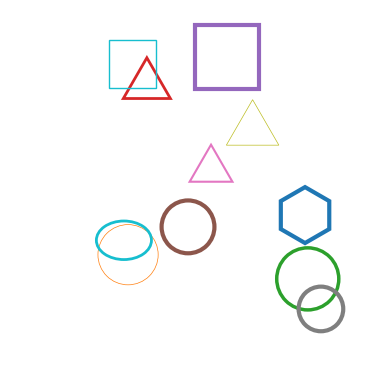[{"shape": "hexagon", "thickness": 3, "radius": 0.36, "center": [0.792, 0.441]}, {"shape": "circle", "thickness": 0.5, "radius": 0.39, "center": [0.333, 0.338]}, {"shape": "circle", "thickness": 2.5, "radius": 0.4, "center": [0.799, 0.276]}, {"shape": "triangle", "thickness": 2, "radius": 0.35, "center": [0.381, 0.779]}, {"shape": "square", "thickness": 3, "radius": 0.42, "center": [0.589, 0.852]}, {"shape": "circle", "thickness": 3, "radius": 0.34, "center": [0.488, 0.411]}, {"shape": "triangle", "thickness": 1.5, "radius": 0.32, "center": [0.548, 0.56]}, {"shape": "circle", "thickness": 3, "radius": 0.29, "center": [0.834, 0.198]}, {"shape": "triangle", "thickness": 0.5, "radius": 0.39, "center": [0.656, 0.662]}, {"shape": "square", "thickness": 1, "radius": 0.31, "center": [0.344, 0.833]}, {"shape": "oval", "thickness": 2, "radius": 0.36, "center": [0.322, 0.376]}]